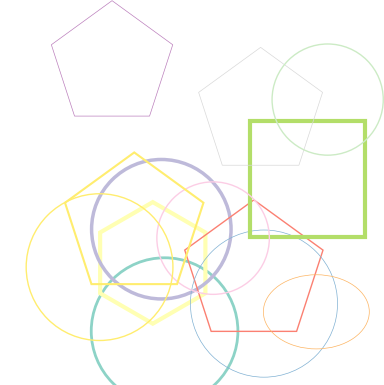[{"shape": "circle", "thickness": 2, "radius": 0.95, "center": [0.427, 0.14]}, {"shape": "hexagon", "thickness": 3, "radius": 0.79, "center": [0.397, 0.317]}, {"shape": "circle", "thickness": 2.5, "radius": 0.91, "center": [0.419, 0.405]}, {"shape": "pentagon", "thickness": 1, "radius": 0.94, "center": [0.659, 0.292]}, {"shape": "circle", "thickness": 0.5, "radius": 0.96, "center": [0.686, 0.211]}, {"shape": "oval", "thickness": 0.5, "radius": 0.69, "center": [0.822, 0.19]}, {"shape": "square", "thickness": 3, "radius": 0.75, "center": [0.799, 0.535]}, {"shape": "circle", "thickness": 1, "radius": 0.73, "center": [0.554, 0.382]}, {"shape": "pentagon", "thickness": 0.5, "radius": 0.85, "center": [0.677, 0.708]}, {"shape": "pentagon", "thickness": 0.5, "radius": 0.83, "center": [0.291, 0.833]}, {"shape": "circle", "thickness": 1, "radius": 0.72, "center": [0.851, 0.741]}, {"shape": "pentagon", "thickness": 1.5, "radius": 0.95, "center": [0.349, 0.415]}, {"shape": "circle", "thickness": 1, "radius": 0.95, "center": [0.259, 0.306]}]